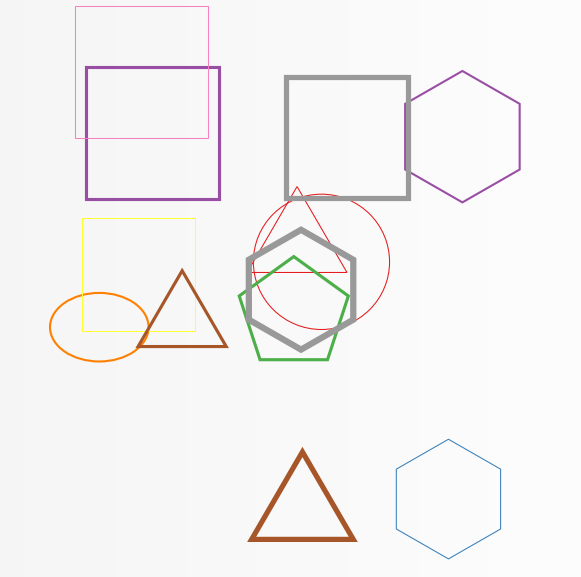[{"shape": "circle", "thickness": 0.5, "radius": 0.59, "center": [0.553, 0.546]}, {"shape": "triangle", "thickness": 0.5, "radius": 0.5, "center": [0.511, 0.577]}, {"shape": "hexagon", "thickness": 0.5, "radius": 0.52, "center": [0.772, 0.135]}, {"shape": "pentagon", "thickness": 1.5, "radius": 0.49, "center": [0.505, 0.456]}, {"shape": "hexagon", "thickness": 1, "radius": 0.57, "center": [0.796, 0.762]}, {"shape": "square", "thickness": 1.5, "radius": 0.57, "center": [0.262, 0.769]}, {"shape": "oval", "thickness": 1, "radius": 0.42, "center": [0.171, 0.433]}, {"shape": "square", "thickness": 0.5, "radius": 0.49, "center": [0.239, 0.524]}, {"shape": "triangle", "thickness": 1.5, "radius": 0.44, "center": [0.313, 0.443]}, {"shape": "triangle", "thickness": 2.5, "radius": 0.5, "center": [0.52, 0.116]}, {"shape": "square", "thickness": 0.5, "radius": 0.57, "center": [0.243, 0.874]}, {"shape": "hexagon", "thickness": 3, "radius": 0.52, "center": [0.518, 0.497]}, {"shape": "square", "thickness": 2.5, "radius": 0.52, "center": [0.597, 0.761]}]